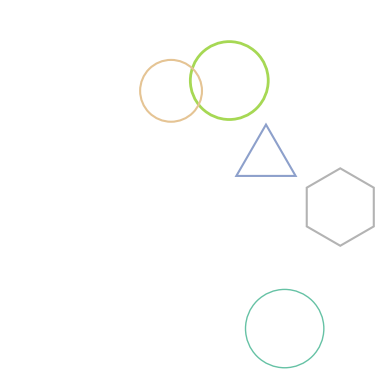[{"shape": "circle", "thickness": 1, "radius": 0.51, "center": [0.739, 0.147]}, {"shape": "triangle", "thickness": 1.5, "radius": 0.44, "center": [0.691, 0.587]}, {"shape": "circle", "thickness": 2, "radius": 0.51, "center": [0.596, 0.791]}, {"shape": "circle", "thickness": 1.5, "radius": 0.4, "center": [0.444, 0.764]}, {"shape": "hexagon", "thickness": 1.5, "radius": 0.5, "center": [0.884, 0.462]}]